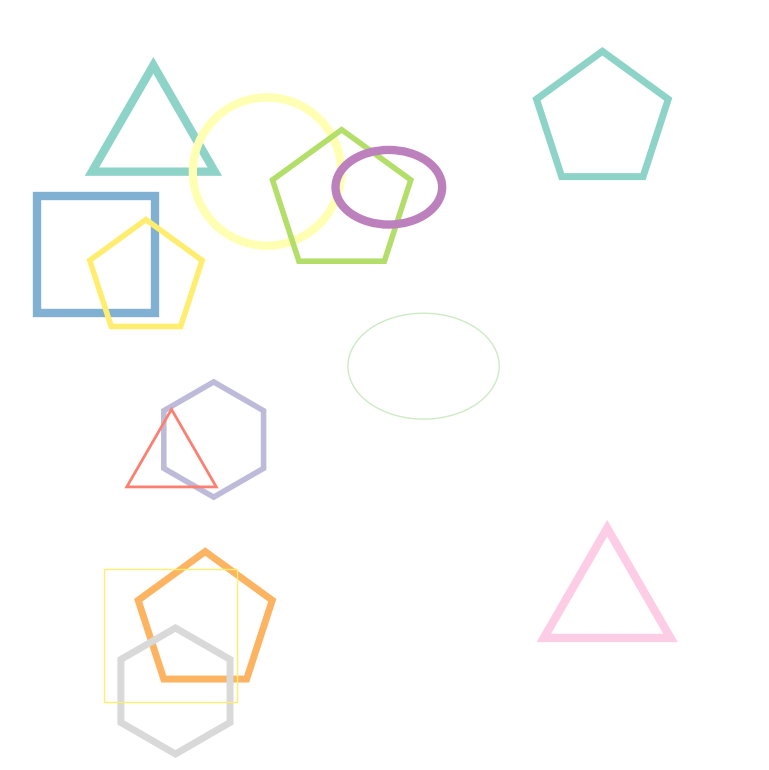[{"shape": "triangle", "thickness": 3, "radius": 0.46, "center": [0.199, 0.823]}, {"shape": "pentagon", "thickness": 2.5, "radius": 0.45, "center": [0.782, 0.843]}, {"shape": "circle", "thickness": 3, "radius": 0.48, "center": [0.347, 0.777]}, {"shape": "hexagon", "thickness": 2, "radius": 0.37, "center": [0.278, 0.429]}, {"shape": "triangle", "thickness": 1, "radius": 0.34, "center": [0.223, 0.401]}, {"shape": "square", "thickness": 3, "radius": 0.38, "center": [0.125, 0.669]}, {"shape": "pentagon", "thickness": 2.5, "radius": 0.46, "center": [0.267, 0.192]}, {"shape": "pentagon", "thickness": 2, "radius": 0.47, "center": [0.444, 0.737]}, {"shape": "triangle", "thickness": 3, "radius": 0.48, "center": [0.789, 0.219]}, {"shape": "hexagon", "thickness": 2.5, "radius": 0.41, "center": [0.228, 0.103]}, {"shape": "oval", "thickness": 3, "radius": 0.35, "center": [0.505, 0.757]}, {"shape": "oval", "thickness": 0.5, "radius": 0.49, "center": [0.55, 0.524]}, {"shape": "square", "thickness": 0.5, "radius": 0.43, "center": [0.222, 0.175]}, {"shape": "pentagon", "thickness": 2, "radius": 0.38, "center": [0.19, 0.638]}]